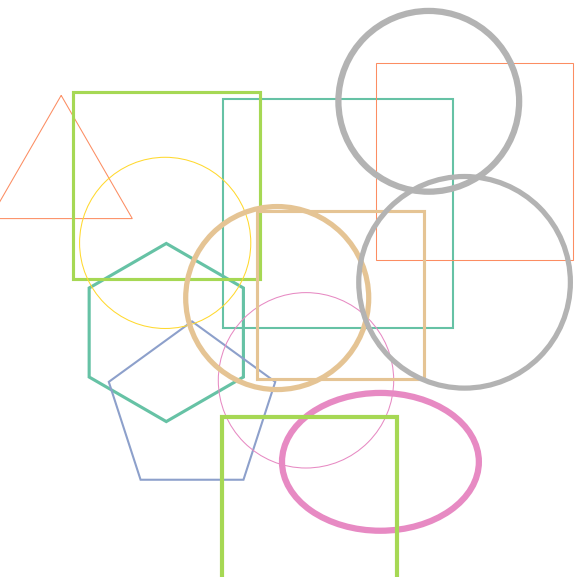[{"shape": "square", "thickness": 1, "radius": 0.99, "center": [0.585, 0.63]}, {"shape": "hexagon", "thickness": 1.5, "radius": 0.77, "center": [0.288, 0.423]}, {"shape": "triangle", "thickness": 0.5, "radius": 0.71, "center": [0.106, 0.692]}, {"shape": "square", "thickness": 0.5, "radius": 0.85, "center": [0.822, 0.719]}, {"shape": "pentagon", "thickness": 1, "radius": 0.76, "center": [0.333, 0.291]}, {"shape": "circle", "thickness": 0.5, "radius": 0.76, "center": [0.53, 0.341]}, {"shape": "oval", "thickness": 3, "radius": 0.85, "center": [0.659, 0.199]}, {"shape": "square", "thickness": 1.5, "radius": 0.81, "center": [0.289, 0.678]}, {"shape": "square", "thickness": 2, "radius": 0.76, "center": [0.536, 0.127]}, {"shape": "circle", "thickness": 0.5, "radius": 0.74, "center": [0.286, 0.579]}, {"shape": "circle", "thickness": 2.5, "radius": 0.79, "center": [0.48, 0.483]}, {"shape": "square", "thickness": 1.5, "radius": 0.73, "center": [0.59, 0.488]}, {"shape": "circle", "thickness": 3, "radius": 0.78, "center": [0.742, 0.824]}, {"shape": "circle", "thickness": 2.5, "radius": 0.92, "center": [0.804, 0.51]}]